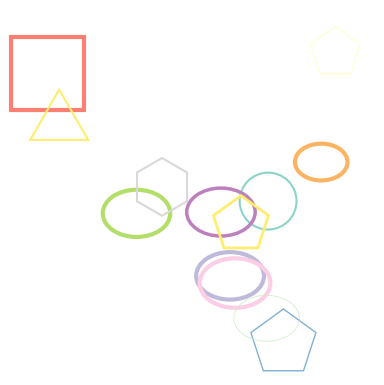[{"shape": "circle", "thickness": 1.5, "radius": 0.37, "center": [0.696, 0.478]}, {"shape": "pentagon", "thickness": 0.5, "radius": 0.34, "center": [0.871, 0.864]}, {"shape": "oval", "thickness": 3, "radius": 0.44, "center": [0.598, 0.283]}, {"shape": "square", "thickness": 3, "radius": 0.48, "center": [0.124, 0.809]}, {"shape": "pentagon", "thickness": 1, "radius": 0.44, "center": [0.736, 0.109]}, {"shape": "oval", "thickness": 3, "radius": 0.34, "center": [0.834, 0.579]}, {"shape": "oval", "thickness": 3, "radius": 0.44, "center": [0.355, 0.446]}, {"shape": "oval", "thickness": 3, "radius": 0.46, "center": [0.61, 0.265]}, {"shape": "hexagon", "thickness": 1.5, "radius": 0.37, "center": [0.421, 0.515]}, {"shape": "oval", "thickness": 2.5, "radius": 0.44, "center": [0.574, 0.449]}, {"shape": "oval", "thickness": 0.5, "radius": 0.43, "center": [0.693, 0.173]}, {"shape": "triangle", "thickness": 1.5, "radius": 0.44, "center": [0.154, 0.68]}, {"shape": "pentagon", "thickness": 2, "radius": 0.38, "center": [0.626, 0.417]}]